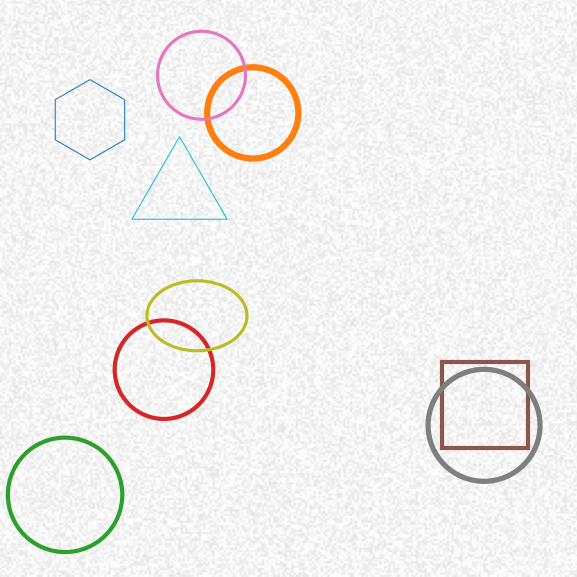[{"shape": "hexagon", "thickness": 0.5, "radius": 0.35, "center": [0.156, 0.792]}, {"shape": "circle", "thickness": 3, "radius": 0.39, "center": [0.438, 0.804]}, {"shape": "circle", "thickness": 2, "radius": 0.5, "center": [0.113, 0.142]}, {"shape": "circle", "thickness": 2, "radius": 0.43, "center": [0.284, 0.359]}, {"shape": "square", "thickness": 2, "radius": 0.37, "center": [0.84, 0.299]}, {"shape": "circle", "thickness": 1.5, "radius": 0.38, "center": [0.349, 0.869]}, {"shape": "circle", "thickness": 2.5, "radius": 0.48, "center": [0.838, 0.263]}, {"shape": "oval", "thickness": 1.5, "radius": 0.43, "center": [0.341, 0.452]}, {"shape": "triangle", "thickness": 0.5, "radius": 0.48, "center": [0.311, 0.667]}]